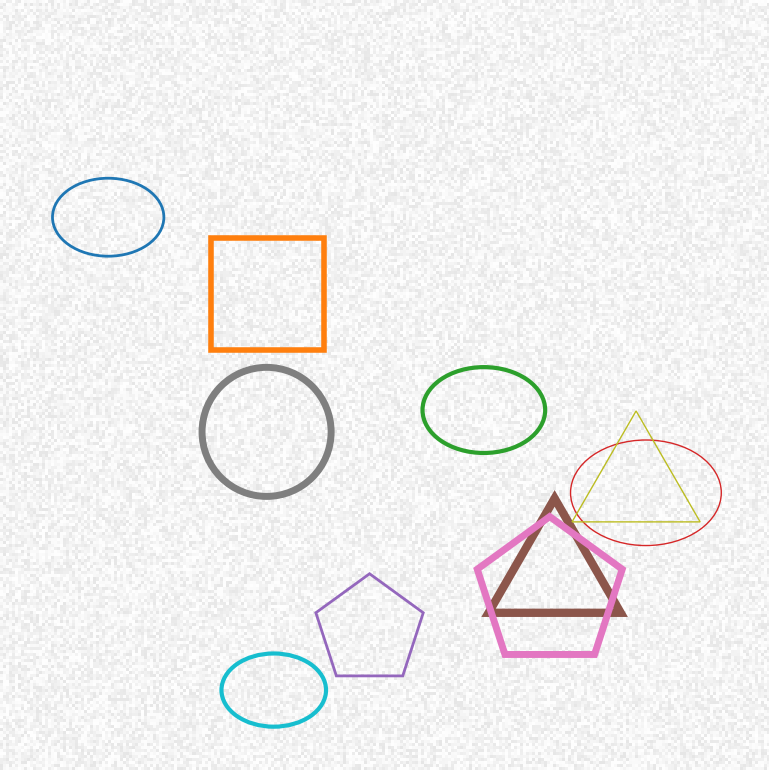[{"shape": "oval", "thickness": 1, "radius": 0.36, "center": [0.14, 0.718]}, {"shape": "square", "thickness": 2, "radius": 0.36, "center": [0.347, 0.619]}, {"shape": "oval", "thickness": 1.5, "radius": 0.4, "center": [0.628, 0.467]}, {"shape": "oval", "thickness": 0.5, "radius": 0.49, "center": [0.839, 0.36]}, {"shape": "pentagon", "thickness": 1, "radius": 0.37, "center": [0.48, 0.182]}, {"shape": "triangle", "thickness": 3, "radius": 0.5, "center": [0.72, 0.254]}, {"shape": "pentagon", "thickness": 2.5, "radius": 0.49, "center": [0.714, 0.23]}, {"shape": "circle", "thickness": 2.5, "radius": 0.42, "center": [0.346, 0.439]}, {"shape": "triangle", "thickness": 0.5, "radius": 0.48, "center": [0.826, 0.37]}, {"shape": "oval", "thickness": 1.5, "radius": 0.34, "center": [0.356, 0.104]}]